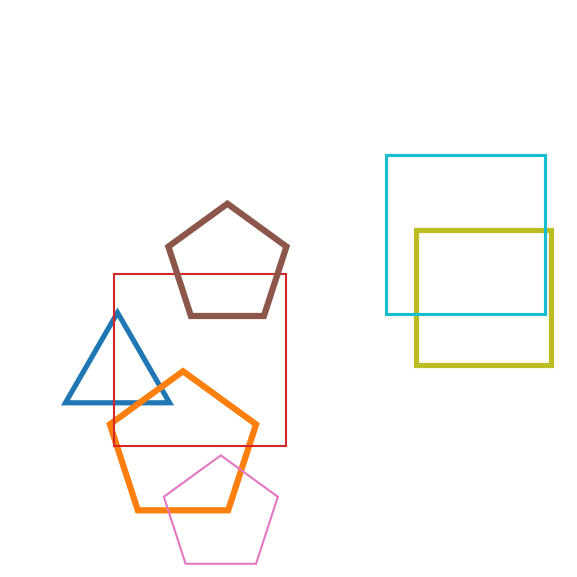[{"shape": "triangle", "thickness": 2.5, "radius": 0.52, "center": [0.203, 0.354]}, {"shape": "pentagon", "thickness": 3, "radius": 0.67, "center": [0.317, 0.223]}, {"shape": "square", "thickness": 1, "radius": 0.74, "center": [0.347, 0.376]}, {"shape": "pentagon", "thickness": 3, "radius": 0.54, "center": [0.394, 0.539]}, {"shape": "pentagon", "thickness": 1, "radius": 0.52, "center": [0.382, 0.107]}, {"shape": "square", "thickness": 2.5, "radius": 0.58, "center": [0.838, 0.484]}, {"shape": "square", "thickness": 1.5, "radius": 0.69, "center": [0.807, 0.593]}]